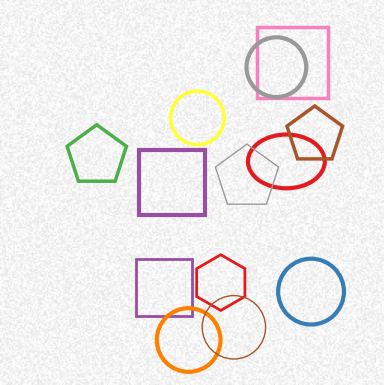[{"shape": "hexagon", "thickness": 2, "radius": 0.36, "center": [0.573, 0.266]}, {"shape": "oval", "thickness": 3, "radius": 0.5, "center": [0.744, 0.581]}, {"shape": "circle", "thickness": 3, "radius": 0.43, "center": [0.808, 0.243]}, {"shape": "pentagon", "thickness": 2.5, "radius": 0.41, "center": [0.251, 0.595]}, {"shape": "square", "thickness": 3, "radius": 0.42, "center": [0.447, 0.526]}, {"shape": "square", "thickness": 2, "radius": 0.37, "center": [0.426, 0.253]}, {"shape": "circle", "thickness": 3, "radius": 0.41, "center": [0.49, 0.117]}, {"shape": "circle", "thickness": 2.5, "radius": 0.35, "center": [0.513, 0.694]}, {"shape": "pentagon", "thickness": 2.5, "radius": 0.38, "center": [0.818, 0.649]}, {"shape": "circle", "thickness": 1, "radius": 0.41, "center": [0.607, 0.15]}, {"shape": "square", "thickness": 2.5, "radius": 0.46, "center": [0.759, 0.838]}, {"shape": "pentagon", "thickness": 1, "radius": 0.43, "center": [0.641, 0.539]}, {"shape": "circle", "thickness": 3, "radius": 0.39, "center": [0.718, 0.826]}]